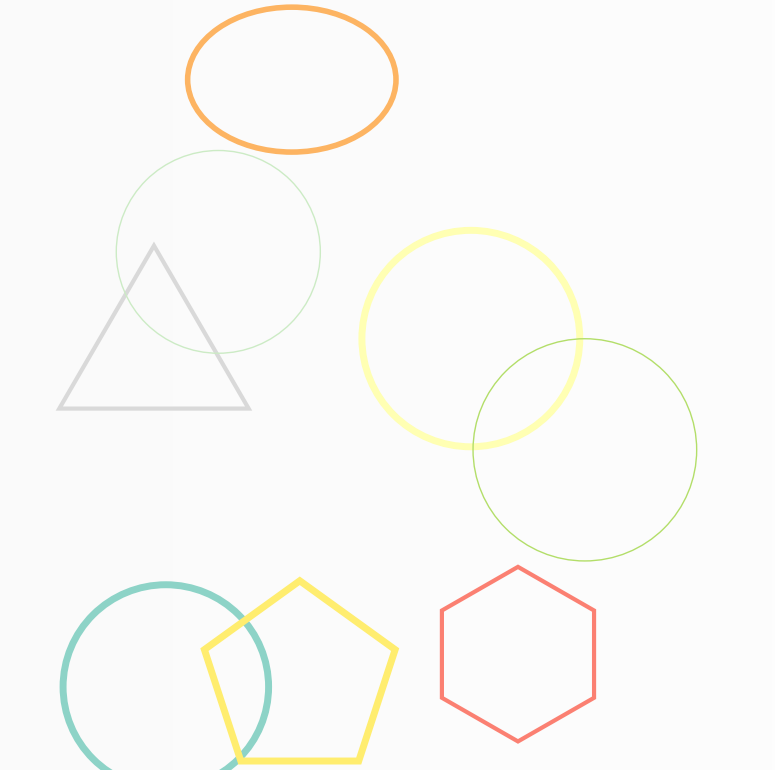[{"shape": "circle", "thickness": 2.5, "radius": 0.66, "center": [0.214, 0.108]}, {"shape": "circle", "thickness": 2.5, "radius": 0.7, "center": [0.608, 0.56]}, {"shape": "hexagon", "thickness": 1.5, "radius": 0.57, "center": [0.668, 0.15]}, {"shape": "oval", "thickness": 2, "radius": 0.67, "center": [0.377, 0.897]}, {"shape": "circle", "thickness": 0.5, "radius": 0.72, "center": [0.755, 0.416]}, {"shape": "triangle", "thickness": 1.5, "radius": 0.71, "center": [0.199, 0.54]}, {"shape": "circle", "thickness": 0.5, "radius": 0.66, "center": [0.282, 0.673]}, {"shape": "pentagon", "thickness": 2.5, "radius": 0.65, "center": [0.387, 0.116]}]